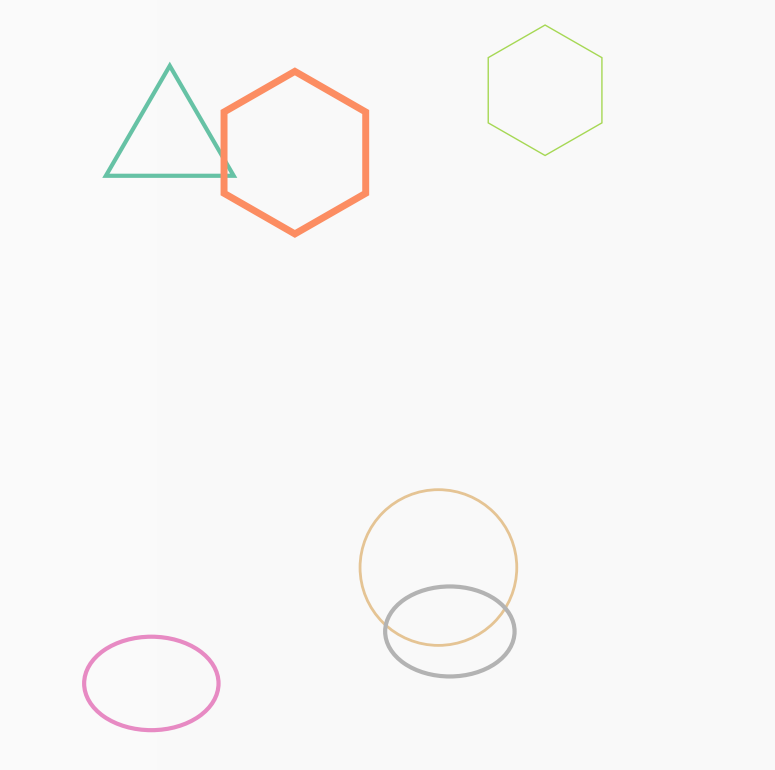[{"shape": "triangle", "thickness": 1.5, "radius": 0.48, "center": [0.219, 0.819]}, {"shape": "hexagon", "thickness": 2.5, "radius": 0.53, "center": [0.38, 0.802]}, {"shape": "oval", "thickness": 1.5, "radius": 0.43, "center": [0.195, 0.112]}, {"shape": "hexagon", "thickness": 0.5, "radius": 0.42, "center": [0.703, 0.883]}, {"shape": "circle", "thickness": 1, "radius": 0.51, "center": [0.566, 0.263]}, {"shape": "oval", "thickness": 1.5, "radius": 0.42, "center": [0.58, 0.18]}]